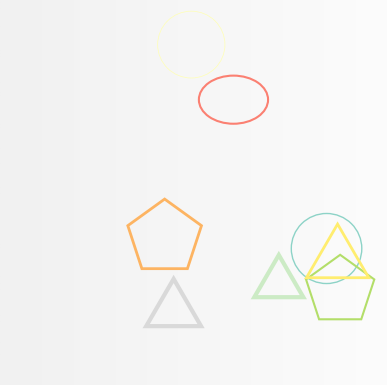[{"shape": "circle", "thickness": 1, "radius": 0.45, "center": [0.843, 0.355]}, {"shape": "circle", "thickness": 0.5, "radius": 0.43, "center": [0.494, 0.884]}, {"shape": "oval", "thickness": 1.5, "radius": 0.45, "center": [0.603, 0.741]}, {"shape": "pentagon", "thickness": 2, "radius": 0.5, "center": [0.425, 0.383]}, {"shape": "pentagon", "thickness": 1.5, "radius": 0.46, "center": [0.878, 0.246]}, {"shape": "triangle", "thickness": 3, "radius": 0.41, "center": [0.448, 0.194]}, {"shape": "triangle", "thickness": 3, "radius": 0.37, "center": [0.72, 0.265]}, {"shape": "triangle", "thickness": 2, "radius": 0.46, "center": [0.871, 0.325]}]